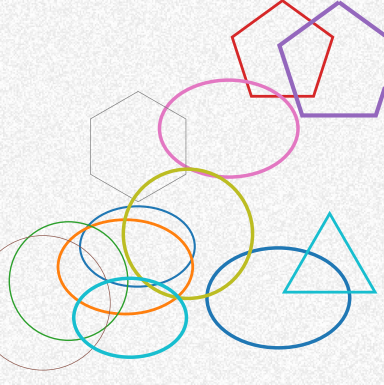[{"shape": "oval", "thickness": 2.5, "radius": 0.93, "center": [0.723, 0.226]}, {"shape": "oval", "thickness": 1.5, "radius": 0.75, "center": [0.357, 0.36]}, {"shape": "oval", "thickness": 2, "radius": 0.87, "center": [0.326, 0.307]}, {"shape": "circle", "thickness": 1, "radius": 0.77, "center": [0.178, 0.27]}, {"shape": "pentagon", "thickness": 2, "radius": 0.69, "center": [0.734, 0.861]}, {"shape": "pentagon", "thickness": 3, "radius": 0.81, "center": [0.881, 0.832]}, {"shape": "circle", "thickness": 0.5, "radius": 0.87, "center": [0.112, 0.213]}, {"shape": "oval", "thickness": 2.5, "radius": 0.9, "center": [0.594, 0.666]}, {"shape": "hexagon", "thickness": 0.5, "radius": 0.72, "center": [0.359, 0.619]}, {"shape": "circle", "thickness": 2.5, "radius": 0.84, "center": [0.488, 0.393]}, {"shape": "oval", "thickness": 2.5, "radius": 0.73, "center": [0.338, 0.175]}, {"shape": "triangle", "thickness": 2, "radius": 0.68, "center": [0.856, 0.309]}]